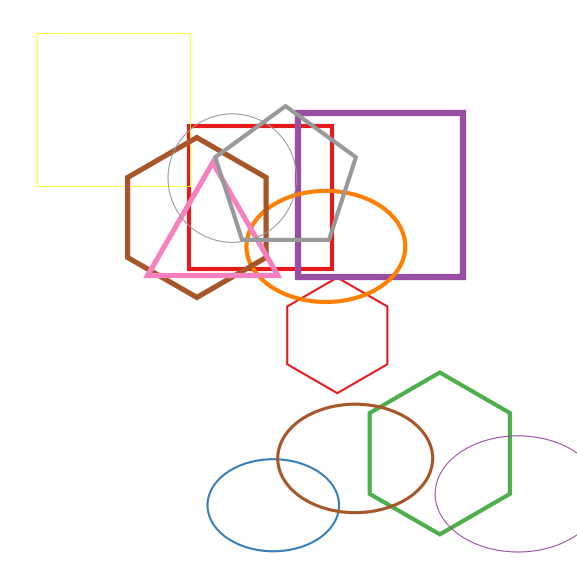[{"shape": "square", "thickness": 2, "radius": 0.62, "center": [0.451, 0.657]}, {"shape": "hexagon", "thickness": 1, "radius": 0.5, "center": [0.584, 0.418]}, {"shape": "oval", "thickness": 1, "radius": 0.57, "center": [0.473, 0.124]}, {"shape": "hexagon", "thickness": 2, "radius": 0.7, "center": [0.762, 0.214]}, {"shape": "oval", "thickness": 0.5, "radius": 0.72, "center": [0.897, 0.144]}, {"shape": "square", "thickness": 3, "radius": 0.71, "center": [0.659, 0.661]}, {"shape": "oval", "thickness": 2, "radius": 0.69, "center": [0.564, 0.572]}, {"shape": "square", "thickness": 0.5, "radius": 0.66, "center": [0.197, 0.81]}, {"shape": "oval", "thickness": 1.5, "radius": 0.67, "center": [0.615, 0.205]}, {"shape": "hexagon", "thickness": 2.5, "radius": 0.69, "center": [0.341, 0.623]}, {"shape": "triangle", "thickness": 2.5, "radius": 0.65, "center": [0.368, 0.587]}, {"shape": "pentagon", "thickness": 2, "radius": 0.64, "center": [0.494, 0.687]}, {"shape": "circle", "thickness": 0.5, "radius": 0.56, "center": [0.402, 0.691]}]